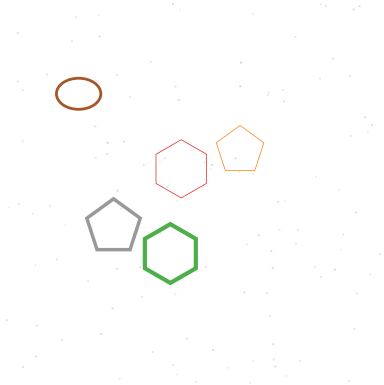[{"shape": "hexagon", "thickness": 0.5, "radius": 0.38, "center": [0.471, 0.561]}, {"shape": "hexagon", "thickness": 3, "radius": 0.38, "center": [0.442, 0.341]}, {"shape": "pentagon", "thickness": 0.5, "radius": 0.32, "center": [0.624, 0.609]}, {"shape": "oval", "thickness": 2, "radius": 0.29, "center": [0.204, 0.756]}, {"shape": "pentagon", "thickness": 2.5, "radius": 0.36, "center": [0.295, 0.411]}]